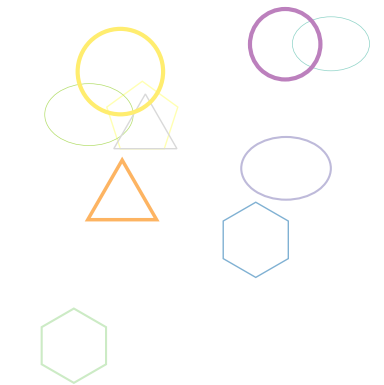[{"shape": "oval", "thickness": 0.5, "radius": 0.5, "center": [0.86, 0.886]}, {"shape": "pentagon", "thickness": 1, "radius": 0.49, "center": [0.37, 0.692]}, {"shape": "oval", "thickness": 1.5, "radius": 0.58, "center": [0.743, 0.563]}, {"shape": "hexagon", "thickness": 1, "radius": 0.49, "center": [0.664, 0.377]}, {"shape": "triangle", "thickness": 2.5, "radius": 0.52, "center": [0.317, 0.481]}, {"shape": "oval", "thickness": 0.5, "radius": 0.57, "center": [0.231, 0.702]}, {"shape": "triangle", "thickness": 1, "radius": 0.47, "center": [0.378, 0.661]}, {"shape": "circle", "thickness": 3, "radius": 0.46, "center": [0.741, 0.885]}, {"shape": "hexagon", "thickness": 1.5, "radius": 0.48, "center": [0.192, 0.102]}, {"shape": "circle", "thickness": 3, "radius": 0.56, "center": [0.313, 0.814]}]